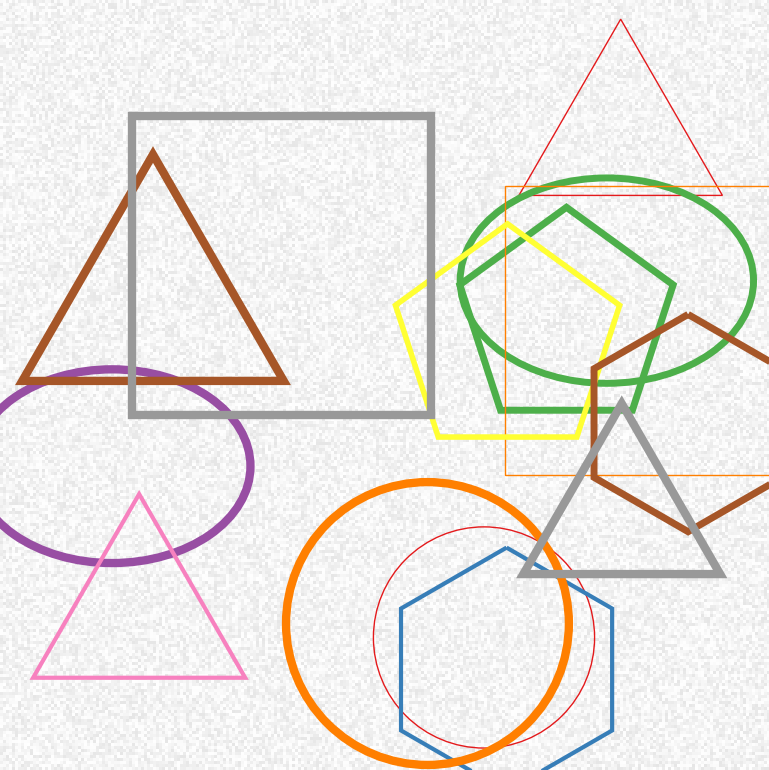[{"shape": "circle", "thickness": 0.5, "radius": 0.72, "center": [0.629, 0.172]}, {"shape": "triangle", "thickness": 0.5, "radius": 0.76, "center": [0.806, 0.823]}, {"shape": "hexagon", "thickness": 1.5, "radius": 0.79, "center": [0.658, 0.131]}, {"shape": "oval", "thickness": 2.5, "radius": 0.95, "center": [0.788, 0.636]}, {"shape": "pentagon", "thickness": 2.5, "radius": 0.73, "center": [0.736, 0.585]}, {"shape": "oval", "thickness": 3, "radius": 0.9, "center": [0.146, 0.395]}, {"shape": "square", "thickness": 0.5, "radius": 0.94, "center": [0.844, 0.571]}, {"shape": "circle", "thickness": 3, "radius": 0.92, "center": [0.555, 0.19]}, {"shape": "pentagon", "thickness": 2, "radius": 0.77, "center": [0.659, 0.556]}, {"shape": "hexagon", "thickness": 2.5, "radius": 0.71, "center": [0.894, 0.451]}, {"shape": "triangle", "thickness": 3, "radius": 0.98, "center": [0.199, 0.603]}, {"shape": "triangle", "thickness": 1.5, "radius": 0.8, "center": [0.181, 0.199]}, {"shape": "square", "thickness": 3, "radius": 0.97, "center": [0.365, 0.655]}, {"shape": "triangle", "thickness": 3, "radius": 0.74, "center": [0.807, 0.328]}]